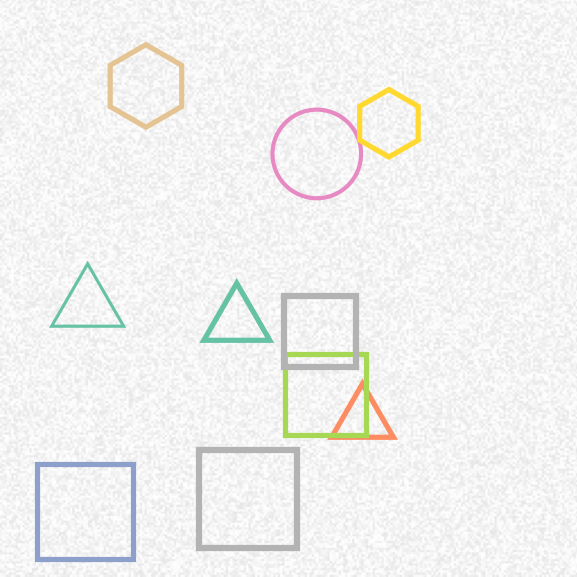[{"shape": "triangle", "thickness": 2.5, "radius": 0.33, "center": [0.41, 0.443]}, {"shape": "triangle", "thickness": 1.5, "radius": 0.36, "center": [0.152, 0.47]}, {"shape": "triangle", "thickness": 2.5, "radius": 0.31, "center": [0.628, 0.273]}, {"shape": "square", "thickness": 2.5, "radius": 0.41, "center": [0.147, 0.113]}, {"shape": "circle", "thickness": 2, "radius": 0.38, "center": [0.549, 0.733]}, {"shape": "square", "thickness": 2.5, "radius": 0.35, "center": [0.563, 0.316]}, {"shape": "hexagon", "thickness": 2.5, "radius": 0.29, "center": [0.673, 0.786]}, {"shape": "hexagon", "thickness": 2.5, "radius": 0.36, "center": [0.253, 0.85]}, {"shape": "square", "thickness": 3, "radius": 0.42, "center": [0.43, 0.135]}, {"shape": "square", "thickness": 3, "radius": 0.31, "center": [0.555, 0.425]}]